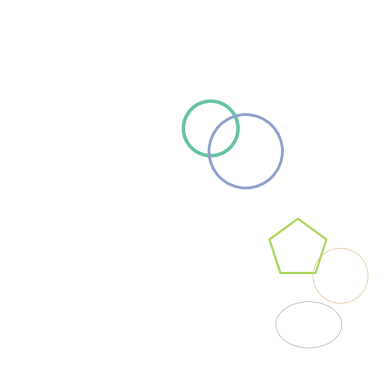[{"shape": "circle", "thickness": 2.5, "radius": 0.35, "center": [0.547, 0.666]}, {"shape": "circle", "thickness": 2, "radius": 0.48, "center": [0.638, 0.607]}, {"shape": "pentagon", "thickness": 1.5, "radius": 0.39, "center": [0.774, 0.354]}, {"shape": "circle", "thickness": 0.5, "radius": 0.36, "center": [0.884, 0.284]}, {"shape": "oval", "thickness": 0.5, "radius": 0.43, "center": [0.802, 0.156]}]